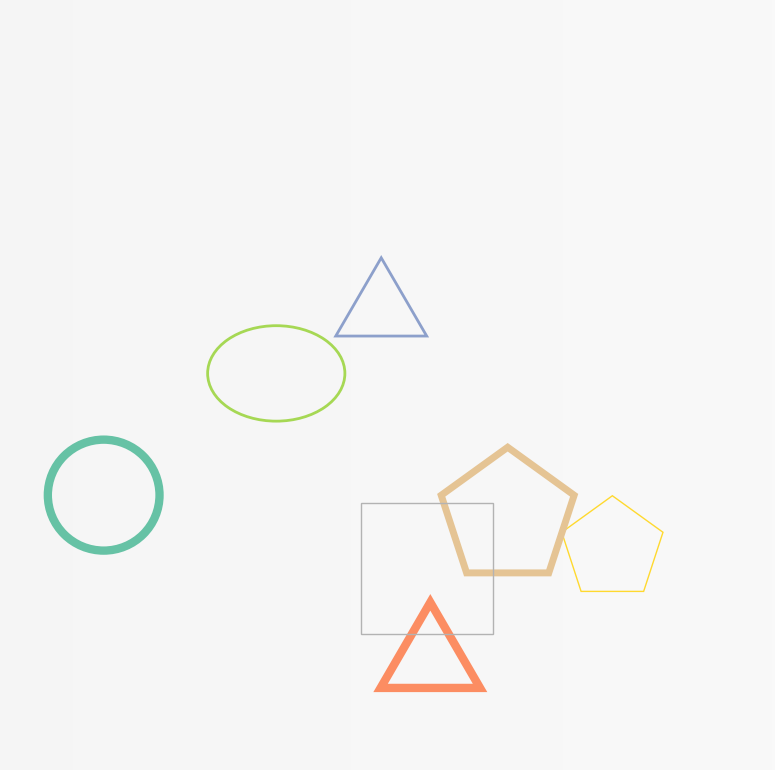[{"shape": "circle", "thickness": 3, "radius": 0.36, "center": [0.134, 0.357]}, {"shape": "triangle", "thickness": 3, "radius": 0.37, "center": [0.555, 0.144]}, {"shape": "triangle", "thickness": 1, "radius": 0.34, "center": [0.492, 0.597]}, {"shape": "oval", "thickness": 1, "radius": 0.44, "center": [0.356, 0.515]}, {"shape": "pentagon", "thickness": 0.5, "radius": 0.34, "center": [0.79, 0.288]}, {"shape": "pentagon", "thickness": 2.5, "radius": 0.45, "center": [0.655, 0.329]}, {"shape": "square", "thickness": 0.5, "radius": 0.43, "center": [0.551, 0.262]}]